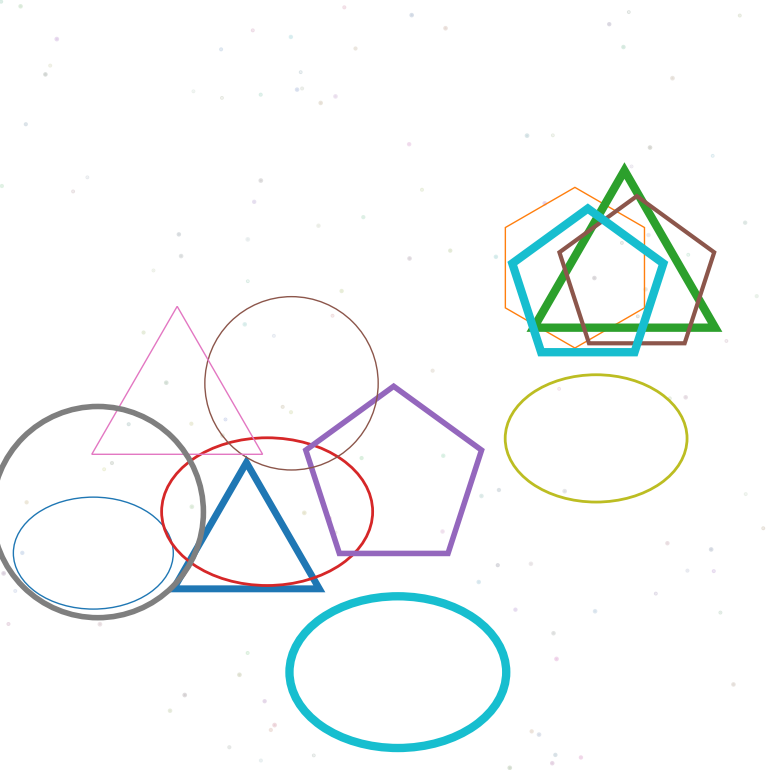[{"shape": "triangle", "thickness": 2.5, "radius": 0.55, "center": [0.32, 0.29]}, {"shape": "oval", "thickness": 0.5, "radius": 0.52, "center": [0.121, 0.282]}, {"shape": "hexagon", "thickness": 0.5, "radius": 0.52, "center": [0.747, 0.652]}, {"shape": "triangle", "thickness": 3, "radius": 0.68, "center": [0.811, 0.642]}, {"shape": "oval", "thickness": 1, "radius": 0.69, "center": [0.347, 0.336]}, {"shape": "pentagon", "thickness": 2, "radius": 0.6, "center": [0.511, 0.378]}, {"shape": "pentagon", "thickness": 1.5, "radius": 0.53, "center": [0.827, 0.64]}, {"shape": "circle", "thickness": 0.5, "radius": 0.56, "center": [0.379, 0.502]}, {"shape": "triangle", "thickness": 0.5, "radius": 0.64, "center": [0.23, 0.474]}, {"shape": "circle", "thickness": 2, "radius": 0.69, "center": [0.127, 0.335]}, {"shape": "oval", "thickness": 1, "radius": 0.59, "center": [0.774, 0.431]}, {"shape": "pentagon", "thickness": 3, "radius": 0.52, "center": [0.763, 0.626]}, {"shape": "oval", "thickness": 3, "radius": 0.7, "center": [0.517, 0.127]}]